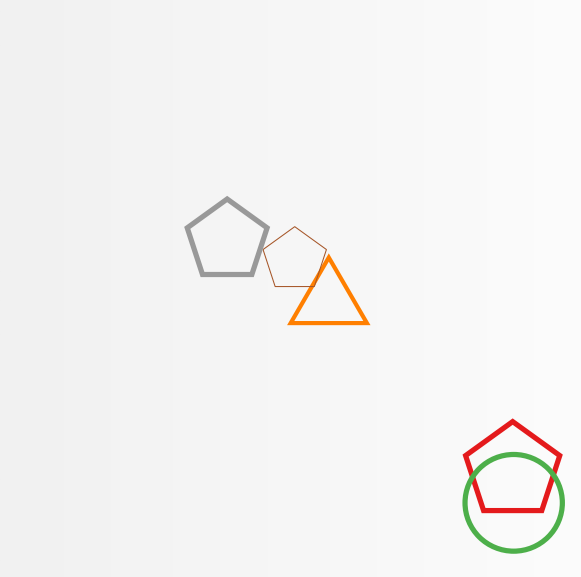[{"shape": "pentagon", "thickness": 2.5, "radius": 0.43, "center": [0.882, 0.184]}, {"shape": "circle", "thickness": 2.5, "radius": 0.42, "center": [0.884, 0.128]}, {"shape": "triangle", "thickness": 2, "radius": 0.38, "center": [0.566, 0.478]}, {"shape": "pentagon", "thickness": 0.5, "radius": 0.29, "center": [0.507, 0.549]}, {"shape": "pentagon", "thickness": 2.5, "radius": 0.36, "center": [0.391, 0.582]}]